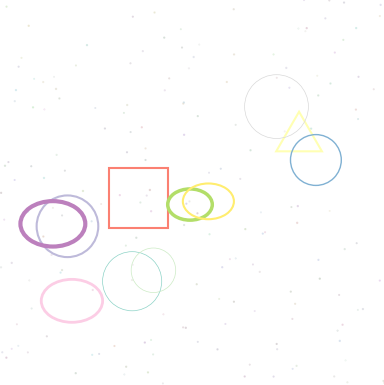[{"shape": "circle", "thickness": 0.5, "radius": 0.38, "center": [0.343, 0.27]}, {"shape": "triangle", "thickness": 1.5, "radius": 0.34, "center": [0.777, 0.641]}, {"shape": "circle", "thickness": 1.5, "radius": 0.4, "center": [0.175, 0.412]}, {"shape": "square", "thickness": 1.5, "radius": 0.39, "center": [0.36, 0.486]}, {"shape": "circle", "thickness": 1, "radius": 0.33, "center": [0.821, 0.584]}, {"shape": "oval", "thickness": 2.5, "radius": 0.29, "center": [0.494, 0.469]}, {"shape": "oval", "thickness": 2, "radius": 0.4, "center": [0.187, 0.219]}, {"shape": "circle", "thickness": 0.5, "radius": 0.41, "center": [0.718, 0.723]}, {"shape": "oval", "thickness": 3, "radius": 0.42, "center": [0.137, 0.419]}, {"shape": "circle", "thickness": 0.5, "radius": 0.29, "center": [0.399, 0.298]}, {"shape": "oval", "thickness": 1.5, "radius": 0.33, "center": [0.541, 0.477]}]